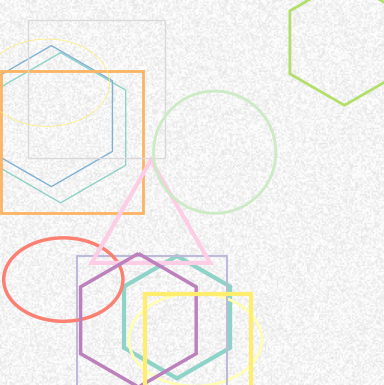[{"shape": "hexagon", "thickness": 3, "radius": 0.8, "center": [0.46, 0.176]}, {"shape": "hexagon", "thickness": 1, "radius": 0.98, "center": [0.157, 0.668]}, {"shape": "oval", "thickness": 2, "radius": 0.86, "center": [0.507, 0.118]}, {"shape": "square", "thickness": 1.5, "radius": 0.98, "center": [0.395, 0.14]}, {"shape": "oval", "thickness": 2.5, "radius": 0.77, "center": [0.164, 0.274]}, {"shape": "hexagon", "thickness": 1, "radius": 0.92, "center": [0.133, 0.698]}, {"shape": "square", "thickness": 2, "radius": 0.92, "center": [0.188, 0.631]}, {"shape": "hexagon", "thickness": 2, "radius": 0.82, "center": [0.895, 0.89]}, {"shape": "triangle", "thickness": 3, "radius": 0.89, "center": [0.392, 0.406]}, {"shape": "square", "thickness": 1, "radius": 0.89, "center": [0.25, 0.769]}, {"shape": "hexagon", "thickness": 2.5, "radius": 0.87, "center": [0.359, 0.168]}, {"shape": "circle", "thickness": 2, "radius": 0.79, "center": [0.558, 0.605]}, {"shape": "square", "thickness": 3, "radius": 0.68, "center": [0.514, 0.101]}, {"shape": "oval", "thickness": 0.5, "radius": 0.81, "center": [0.123, 0.785]}]